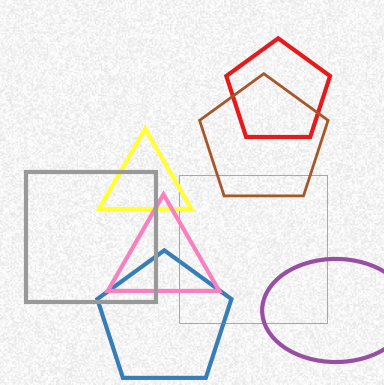[{"shape": "pentagon", "thickness": 3, "radius": 0.71, "center": [0.723, 0.759]}, {"shape": "pentagon", "thickness": 3, "radius": 0.92, "center": [0.427, 0.167]}, {"shape": "square", "thickness": 0.5, "radius": 0.96, "center": [0.657, 0.354]}, {"shape": "oval", "thickness": 3, "radius": 0.96, "center": [0.872, 0.194]}, {"shape": "triangle", "thickness": 3, "radius": 0.69, "center": [0.377, 0.527]}, {"shape": "pentagon", "thickness": 2, "radius": 0.88, "center": [0.685, 0.633]}, {"shape": "triangle", "thickness": 3, "radius": 0.84, "center": [0.425, 0.328]}, {"shape": "square", "thickness": 3, "radius": 0.84, "center": [0.236, 0.384]}]